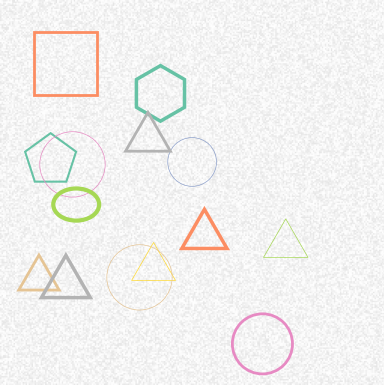[{"shape": "hexagon", "thickness": 2.5, "radius": 0.36, "center": [0.417, 0.757]}, {"shape": "pentagon", "thickness": 1.5, "radius": 0.35, "center": [0.131, 0.584]}, {"shape": "triangle", "thickness": 2.5, "radius": 0.34, "center": [0.531, 0.388]}, {"shape": "square", "thickness": 2, "radius": 0.41, "center": [0.171, 0.835]}, {"shape": "circle", "thickness": 0.5, "radius": 0.32, "center": [0.499, 0.579]}, {"shape": "circle", "thickness": 2, "radius": 0.39, "center": [0.682, 0.107]}, {"shape": "circle", "thickness": 0.5, "radius": 0.42, "center": [0.188, 0.573]}, {"shape": "triangle", "thickness": 0.5, "radius": 0.33, "center": [0.742, 0.365]}, {"shape": "oval", "thickness": 3, "radius": 0.3, "center": [0.198, 0.469]}, {"shape": "triangle", "thickness": 0.5, "radius": 0.33, "center": [0.399, 0.304]}, {"shape": "triangle", "thickness": 2, "radius": 0.3, "center": [0.101, 0.277]}, {"shape": "circle", "thickness": 0.5, "radius": 0.42, "center": [0.362, 0.28]}, {"shape": "triangle", "thickness": 2, "radius": 0.34, "center": [0.384, 0.641]}, {"shape": "triangle", "thickness": 2.5, "radius": 0.37, "center": [0.171, 0.264]}]